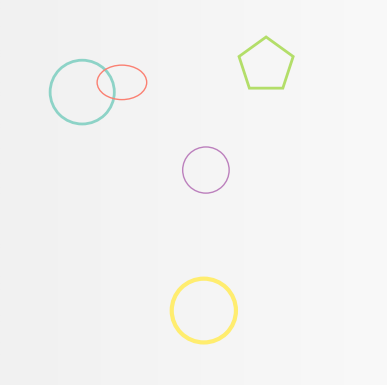[{"shape": "circle", "thickness": 2, "radius": 0.41, "center": [0.212, 0.761]}, {"shape": "oval", "thickness": 1, "radius": 0.32, "center": [0.315, 0.786]}, {"shape": "pentagon", "thickness": 2, "radius": 0.37, "center": [0.687, 0.83]}, {"shape": "circle", "thickness": 1, "radius": 0.3, "center": [0.531, 0.558]}, {"shape": "circle", "thickness": 3, "radius": 0.41, "center": [0.526, 0.193]}]